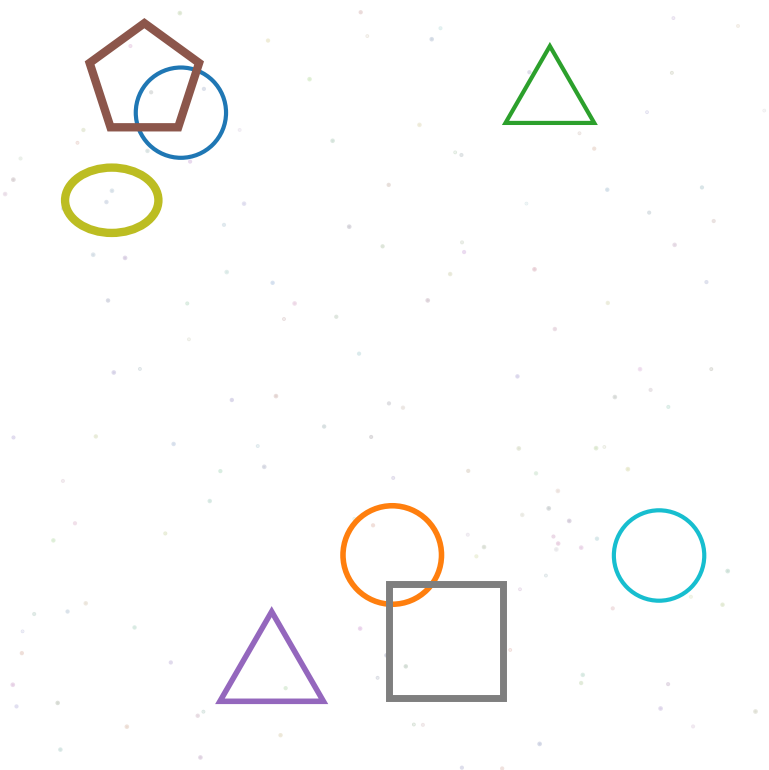[{"shape": "circle", "thickness": 1.5, "radius": 0.29, "center": [0.235, 0.854]}, {"shape": "circle", "thickness": 2, "radius": 0.32, "center": [0.509, 0.279]}, {"shape": "triangle", "thickness": 1.5, "radius": 0.33, "center": [0.714, 0.874]}, {"shape": "triangle", "thickness": 2, "radius": 0.39, "center": [0.353, 0.128]}, {"shape": "pentagon", "thickness": 3, "radius": 0.37, "center": [0.187, 0.895]}, {"shape": "square", "thickness": 2.5, "radius": 0.37, "center": [0.579, 0.167]}, {"shape": "oval", "thickness": 3, "radius": 0.3, "center": [0.145, 0.74]}, {"shape": "circle", "thickness": 1.5, "radius": 0.29, "center": [0.856, 0.279]}]